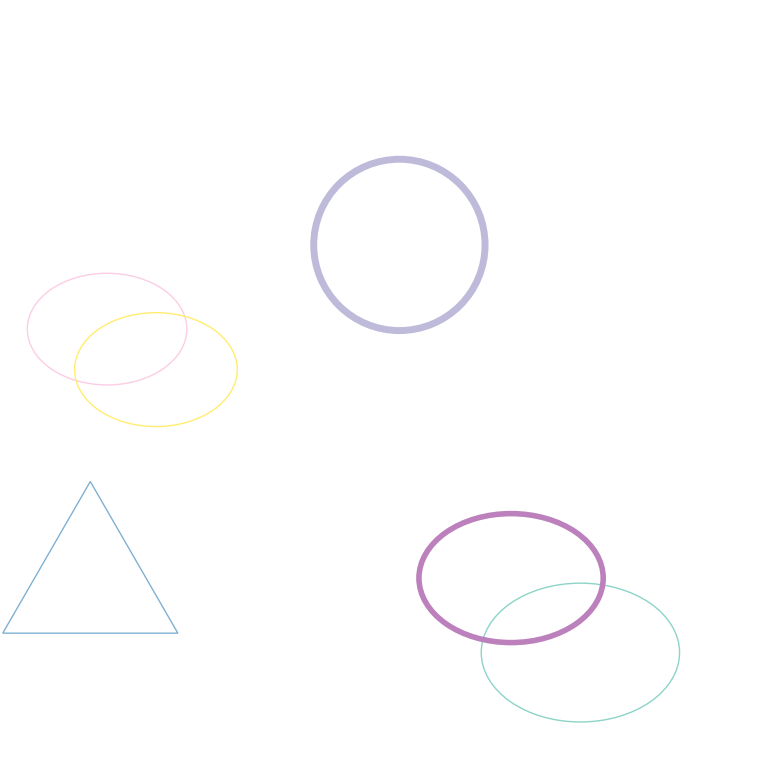[{"shape": "oval", "thickness": 0.5, "radius": 0.64, "center": [0.754, 0.153]}, {"shape": "circle", "thickness": 2.5, "radius": 0.56, "center": [0.519, 0.682]}, {"shape": "triangle", "thickness": 0.5, "radius": 0.66, "center": [0.117, 0.243]}, {"shape": "oval", "thickness": 0.5, "radius": 0.52, "center": [0.139, 0.573]}, {"shape": "oval", "thickness": 2, "radius": 0.6, "center": [0.664, 0.249]}, {"shape": "oval", "thickness": 0.5, "radius": 0.53, "center": [0.202, 0.52]}]